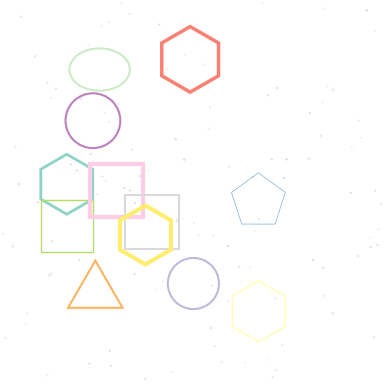[{"shape": "hexagon", "thickness": 2, "radius": 0.39, "center": [0.173, 0.521]}, {"shape": "hexagon", "thickness": 1, "radius": 0.4, "center": [0.672, 0.191]}, {"shape": "circle", "thickness": 1.5, "radius": 0.33, "center": [0.502, 0.264]}, {"shape": "hexagon", "thickness": 2.5, "radius": 0.43, "center": [0.494, 0.846]}, {"shape": "pentagon", "thickness": 0.5, "radius": 0.37, "center": [0.671, 0.478]}, {"shape": "triangle", "thickness": 1.5, "radius": 0.41, "center": [0.248, 0.241]}, {"shape": "square", "thickness": 1, "radius": 0.34, "center": [0.174, 0.413]}, {"shape": "square", "thickness": 3, "radius": 0.35, "center": [0.303, 0.506]}, {"shape": "square", "thickness": 1.5, "radius": 0.35, "center": [0.395, 0.423]}, {"shape": "circle", "thickness": 1.5, "radius": 0.36, "center": [0.241, 0.686]}, {"shape": "oval", "thickness": 1.5, "radius": 0.39, "center": [0.259, 0.819]}, {"shape": "hexagon", "thickness": 3, "radius": 0.38, "center": [0.378, 0.39]}]